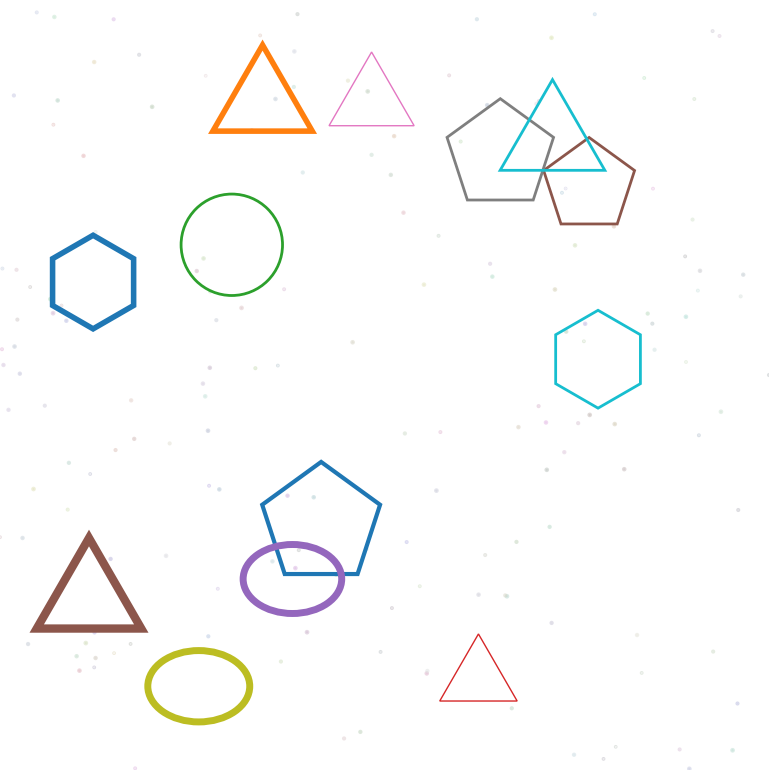[{"shape": "pentagon", "thickness": 1.5, "radius": 0.4, "center": [0.417, 0.32]}, {"shape": "hexagon", "thickness": 2, "radius": 0.3, "center": [0.121, 0.634]}, {"shape": "triangle", "thickness": 2, "radius": 0.37, "center": [0.341, 0.867]}, {"shape": "circle", "thickness": 1, "radius": 0.33, "center": [0.301, 0.682]}, {"shape": "triangle", "thickness": 0.5, "radius": 0.29, "center": [0.621, 0.119]}, {"shape": "oval", "thickness": 2.5, "radius": 0.32, "center": [0.38, 0.248]}, {"shape": "triangle", "thickness": 3, "radius": 0.39, "center": [0.116, 0.223]}, {"shape": "pentagon", "thickness": 1, "radius": 0.31, "center": [0.765, 0.759]}, {"shape": "triangle", "thickness": 0.5, "radius": 0.32, "center": [0.483, 0.869]}, {"shape": "pentagon", "thickness": 1, "radius": 0.36, "center": [0.65, 0.799]}, {"shape": "oval", "thickness": 2.5, "radius": 0.33, "center": [0.258, 0.109]}, {"shape": "triangle", "thickness": 1, "radius": 0.39, "center": [0.718, 0.818]}, {"shape": "hexagon", "thickness": 1, "radius": 0.32, "center": [0.777, 0.533]}]